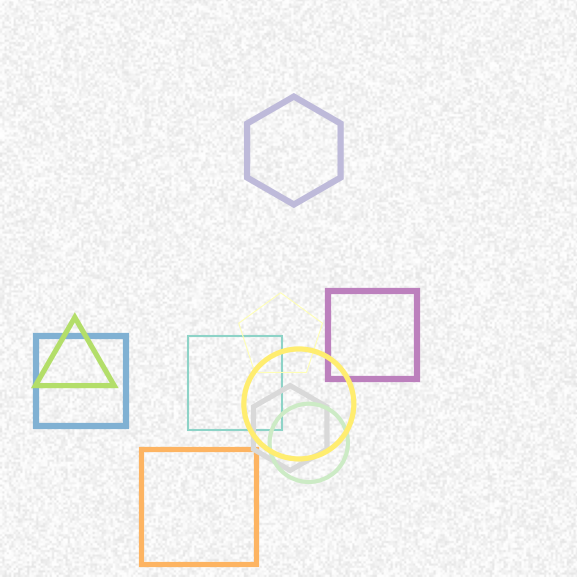[{"shape": "square", "thickness": 1, "radius": 0.41, "center": [0.407, 0.336]}, {"shape": "pentagon", "thickness": 0.5, "radius": 0.38, "center": [0.486, 0.416]}, {"shape": "hexagon", "thickness": 3, "radius": 0.47, "center": [0.509, 0.738]}, {"shape": "square", "thickness": 3, "radius": 0.39, "center": [0.14, 0.34]}, {"shape": "square", "thickness": 2.5, "radius": 0.5, "center": [0.343, 0.122]}, {"shape": "triangle", "thickness": 2.5, "radius": 0.39, "center": [0.13, 0.371]}, {"shape": "hexagon", "thickness": 2.5, "radius": 0.37, "center": [0.502, 0.258]}, {"shape": "square", "thickness": 3, "radius": 0.38, "center": [0.645, 0.419]}, {"shape": "circle", "thickness": 2, "radius": 0.34, "center": [0.535, 0.232]}, {"shape": "circle", "thickness": 2.5, "radius": 0.48, "center": [0.517, 0.3]}]